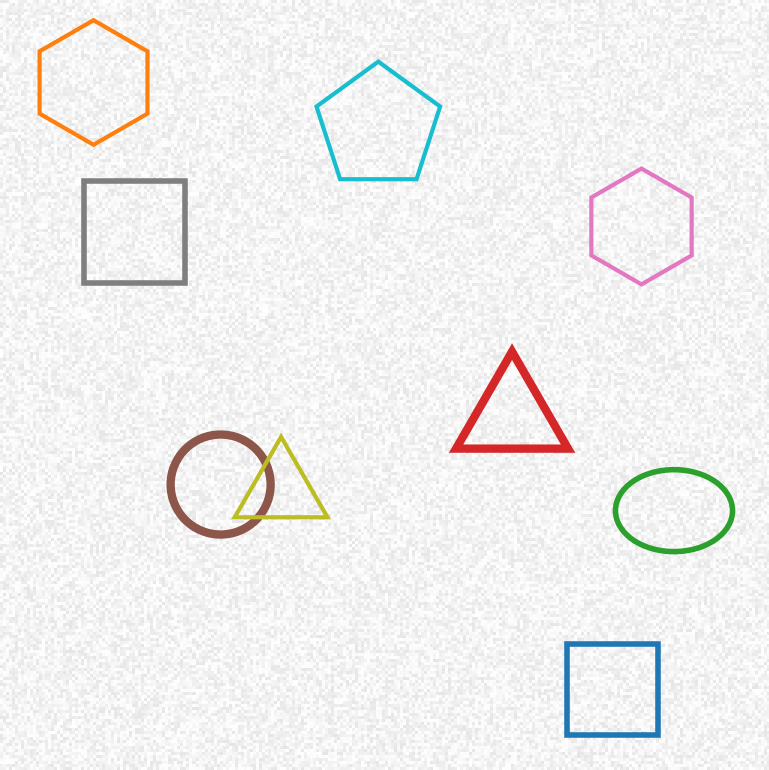[{"shape": "square", "thickness": 2, "radius": 0.29, "center": [0.795, 0.105]}, {"shape": "hexagon", "thickness": 1.5, "radius": 0.4, "center": [0.121, 0.893]}, {"shape": "oval", "thickness": 2, "radius": 0.38, "center": [0.875, 0.337]}, {"shape": "triangle", "thickness": 3, "radius": 0.42, "center": [0.665, 0.459]}, {"shape": "circle", "thickness": 3, "radius": 0.32, "center": [0.287, 0.371]}, {"shape": "hexagon", "thickness": 1.5, "radius": 0.38, "center": [0.833, 0.706]}, {"shape": "square", "thickness": 2, "radius": 0.33, "center": [0.175, 0.699]}, {"shape": "triangle", "thickness": 1.5, "radius": 0.35, "center": [0.365, 0.363]}, {"shape": "pentagon", "thickness": 1.5, "radius": 0.42, "center": [0.491, 0.836]}]